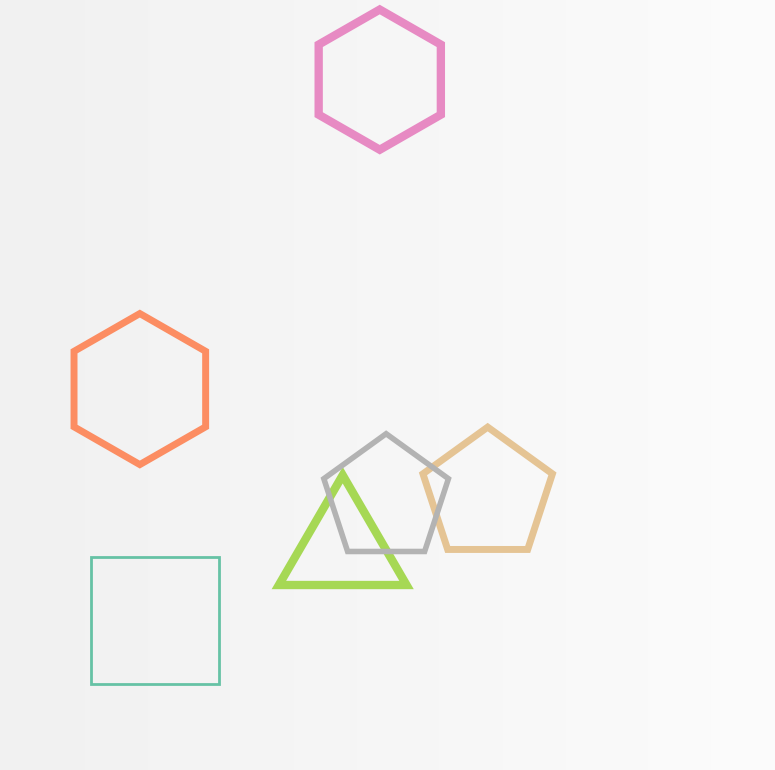[{"shape": "square", "thickness": 1, "radius": 0.41, "center": [0.2, 0.194]}, {"shape": "hexagon", "thickness": 2.5, "radius": 0.49, "center": [0.18, 0.495]}, {"shape": "hexagon", "thickness": 3, "radius": 0.46, "center": [0.49, 0.897]}, {"shape": "triangle", "thickness": 3, "radius": 0.48, "center": [0.442, 0.288]}, {"shape": "pentagon", "thickness": 2.5, "radius": 0.44, "center": [0.629, 0.357]}, {"shape": "pentagon", "thickness": 2, "radius": 0.42, "center": [0.498, 0.352]}]